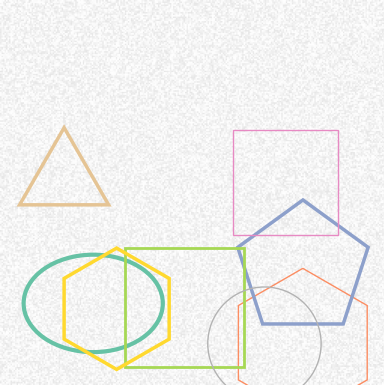[{"shape": "oval", "thickness": 3, "radius": 0.9, "center": [0.242, 0.212]}, {"shape": "hexagon", "thickness": 1, "radius": 0.97, "center": [0.786, 0.11]}, {"shape": "pentagon", "thickness": 2.5, "radius": 0.89, "center": [0.787, 0.303]}, {"shape": "square", "thickness": 1, "radius": 0.68, "center": [0.742, 0.525]}, {"shape": "square", "thickness": 2, "radius": 0.77, "center": [0.478, 0.201]}, {"shape": "hexagon", "thickness": 2.5, "radius": 0.79, "center": [0.303, 0.198]}, {"shape": "triangle", "thickness": 2.5, "radius": 0.67, "center": [0.167, 0.535]}, {"shape": "circle", "thickness": 1, "radius": 0.74, "center": [0.687, 0.107]}]